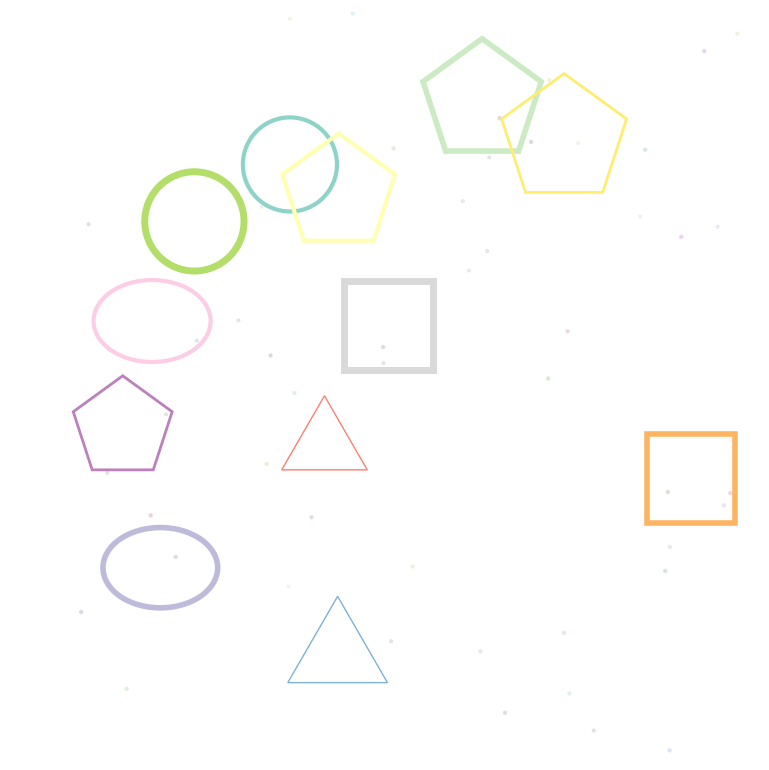[{"shape": "circle", "thickness": 1.5, "radius": 0.31, "center": [0.377, 0.786]}, {"shape": "pentagon", "thickness": 1.5, "radius": 0.38, "center": [0.44, 0.75]}, {"shape": "oval", "thickness": 2, "radius": 0.37, "center": [0.208, 0.263]}, {"shape": "triangle", "thickness": 0.5, "radius": 0.32, "center": [0.421, 0.422]}, {"shape": "triangle", "thickness": 0.5, "radius": 0.37, "center": [0.438, 0.151]}, {"shape": "square", "thickness": 2, "radius": 0.29, "center": [0.897, 0.378]}, {"shape": "circle", "thickness": 2.5, "radius": 0.32, "center": [0.252, 0.712]}, {"shape": "oval", "thickness": 1.5, "radius": 0.38, "center": [0.198, 0.583]}, {"shape": "square", "thickness": 2.5, "radius": 0.29, "center": [0.505, 0.577]}, {"shape": "pentagon", "thickness": 1, "radius": 0.34, "center": [0.159, 0.444]}, {"shape": "pentagon", "thickness": 2, "radius": 0.4, "center": [0.626, 0.869]}, {"shape": "pentagon", "thickness": 1, "radius": 0.43, "center": [0.733, 0.819]}]